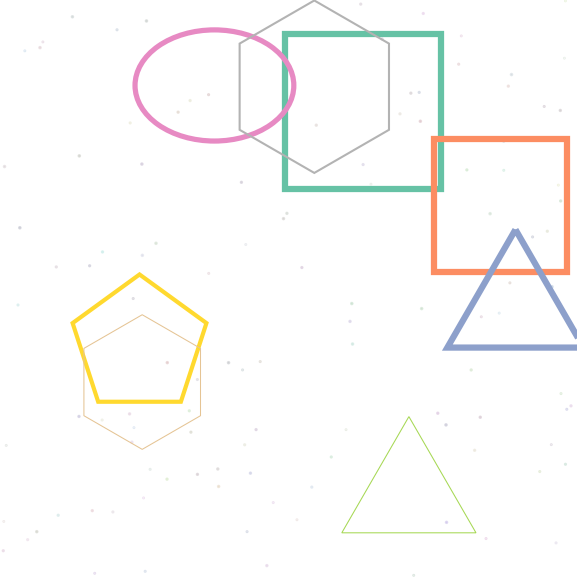[{"shape": "square", "thickness": 3, "radius": 0.67, "center": [0.629, 0.806]}, {"shape": "square", "thickness": 3, "radius": 0.58, "center": [0.866, 0.643]}, {"shape": "triangle", "thickness": 3, "radius": 0.68, "center": [0.893, 0.465]}, {"shape": "oval", "thickness": 2.5, "radius": 0.69, "center": [0.371, 0.851]}, {"shape": "triangle", "thickness": 0.5, "radius": 0.67, "center": [0.708, 0.144]}, {"shape": "pentagon", "thickness": 2, "radius": 0.61, "center": [0.242, 0.402]}, {"shape": "hexagon", "thickness": 0.5, "radius": 0.58, "center": [0.246, 0.338]}, {"shape": "hexagon", "thickness": 1, "radius": 0.75, "center": [0.544, 0.849]}]